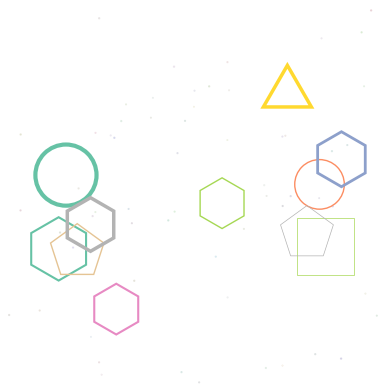[{"shape": "hexagon", "thickness": 1.5, "radius": 0.41, "center": [0.152, 0.354]}, {"shape": "circle", "thickness": 3, "radius": 0.4, "center": [0.171, 0.545]}, {"shape": "circle", "thickness": 1, "radius": 0.32, "center": [0.83, 0.521]}, {"shape": "hexagon", "thickness": 2, "radius": 0.36, "center": [0.887, 0.586]}, {"shape": "hexagon", "thickness": 1.5, "radius": 0.33, "center": [0.302, 0.197]}, {"shape": "hexagon", "thickness": 1, "radius": 0.33, "center": [0.577, 0.472]}, {"shape": "square", "thickness": 0.5, "radius": 0.37, "center": [0.846, 0.36]}, {"shape": "triangle", "thickness": 2.5, "radius": 0.36, "center": [0.746, 0.758]}, {"shape": "pentagon", "thickness": 1, "radius": 0.36, "center": [0.201, 0.346]}, {"shape": "pentagon", "thickness": 0.5, "radius": 0.36, "center": [0.797, 0.394]}, {"shape": "hexagon", "thickness": 2.5, "radius": 0.35, "center": [0.235, 0.417]}]